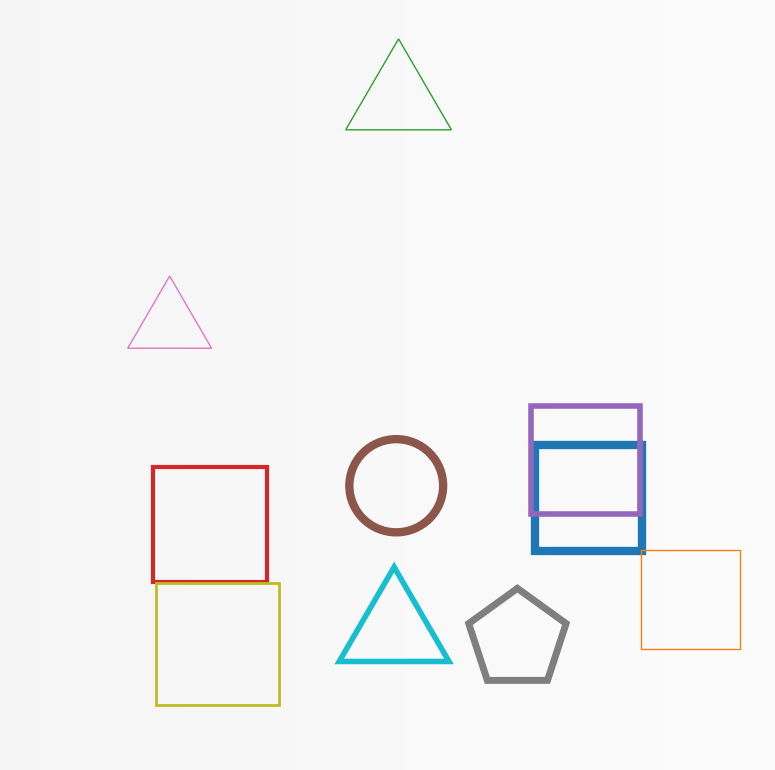[{"shape": "square", "thickness": 3, "radius": 0.34, "center": [0.76, 0.354]}, {"shape": "square", "thickness": 0.5, "radius": 0.32, "center": [0.891, 0.221]}, {"shape": "triangle", "thickness": 0.5, "radius": 0.39, "center": [0.514, 0.871]}, {"shape": "square", "thickness": 1.5, "radius": 0.37, "center": [0.271, 0.319]}, {"shape": "square", "thickness": 2, "radius": 0.35, "center": [0.756, 0.402]}, {"shape": "circle", "thickness": 3, "radius": 0.3, "center": [0.511, 0.369]}, {"shape": "triangle", "thickness": 0.5, "radius": 0.31, "center": [0.219, 0.579]}, {"shape": "pentagon", "thickness": 2.5, "radius": 0.33, "center": [0.668, 0.17]}, {"shape": "square", "thickness": 1, "radius": 0.4, "center": [0.28, 0.164]}, {"shape": "triangle", "thickness": 2, "radius": 0.41, "center": [0.509, 0.182]}]